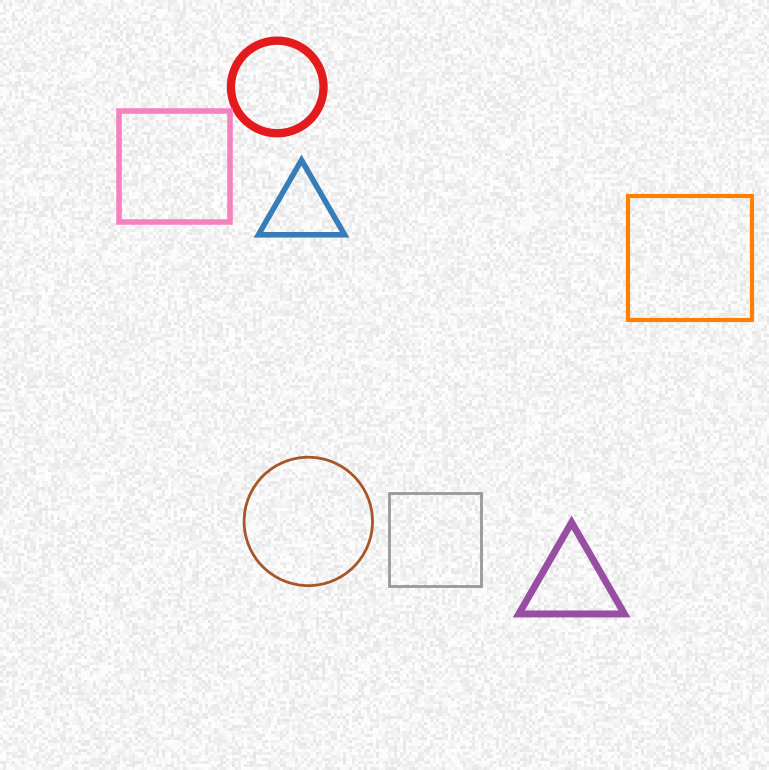[{"shape": "circle", "thickness": 3, "radius": 0.3, "center": [0.36, 0.887]}, {"shape": "triangle", "thickness": 2, "radius": 0.32, "center": [0.392, 0.727]}, {"shape": "triangle", "thickness": 2.5, "radius": 0.4, "center": [0.742, 0.242]}, {"shape": "square", "thickness": 1.5, "radius": 0.4, "center": [0.897, 0.665]}, {"shape": "circle", "thickness": 1, "radius": 0.42, "center": [0.4, 0.323]}, {"shape": "square", "thickness": 2, "radius": 0.36, "center": [0.226, 0.784]}, {"shape": "square", "thickness": 1, "radius": 0.3, "center": [0.565, 0.299]}]